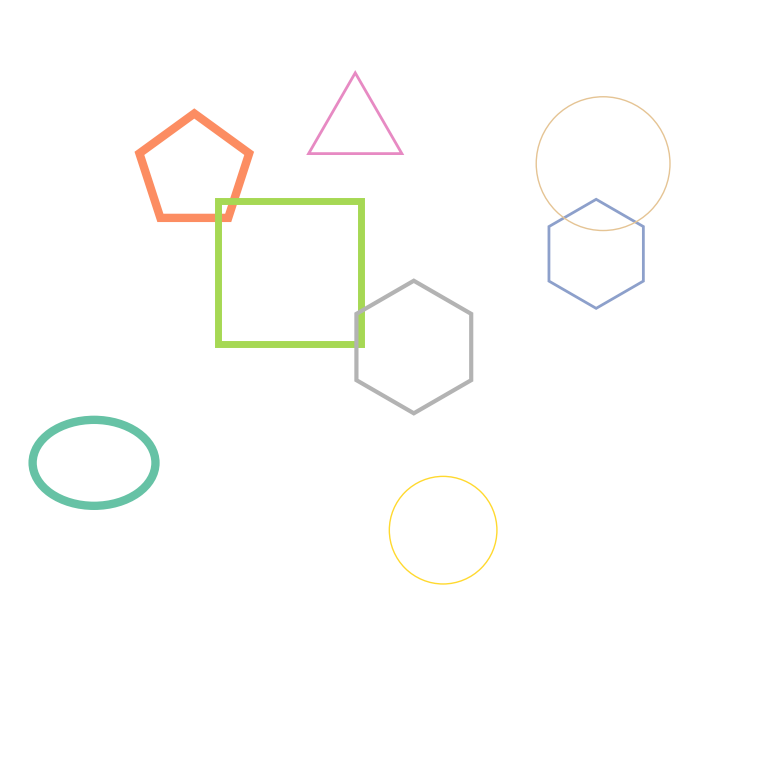[{"shape": "oval", "thickness": 3, "radius": 0.4, "center": [0.122, 0.399]}, {"shape": "pentagon", "thickness": 3, "radius": 0.37, "center": [0.252, 0.778]}, {"shape": "hexagon", "thickness": 1, "radius": 0.35, "center": [0.774, 0.67]}, {"shape": "triangle", "thickness": 1, "radius": 0.35, "center": [0.461, 0.835]}, {"shape": "square", "thickness": 2.5, "radius": 0.46, "center": [0.376, 0.646]}, {"shape": "circle", "thickness": 0.5, "radius": 0.35, "center": [0.575, 0.311]}, {"shape": "circle", "thickness": 0.5, "radius": 0.43, "center": [0.783, 0.787]}, {"shape": "hexagon", "thickness": 1.5, "radius": 0.43, "center": [0.537, 0.549]}]